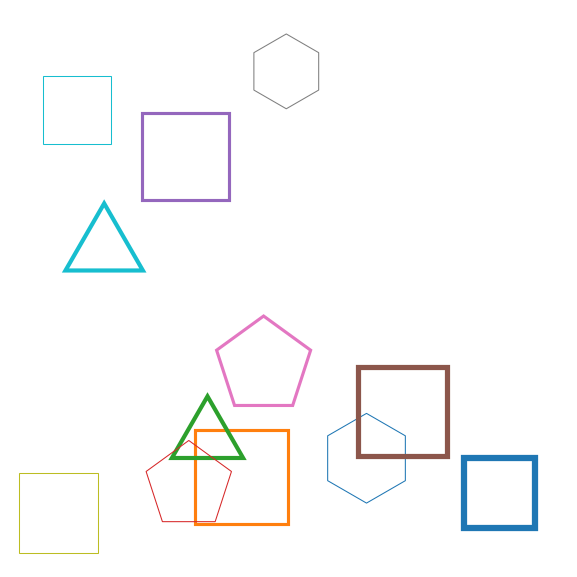[{"shape": "square", "thickness": 3, "radius": 0.3, "center": [0.865, 0.145]}, {"shape": "hexagon", "thickness": 0.5, "radius": 0.39, "center": [0.635, 0.206]}, {"shape": "square", "thickness": 1.5, "radius": 0.4, "center": [0.418, 0.173]}, {"shape": "triangle", "thickness": 2, "radius": 0.36, "center": [0.359, 0.242]}, {"shape": "pentagon", "thickness": 0.5, "radius": 0.39, "center": [0.327, 0.159]}, {"shape": "square", "thickness": 1.5, "radius": 0.38, "center": [0.321, 0.728]}, {"shape": "square", "thickness": 2.5, "radius": 0.38, "center": [0.697, 0.287]}, {"shape": "pentagon", "thickness": 1.5, "radius": 0.43, "center": [0.456, 0.366]}, {"shape": "hexagon", "thickness": 0.5, "radius": 0.32, "center": [0.496, 0.876]}, {"shape": "square", "thickness": 0.5, "radius": 0.34, "center": [0.101, 0.111]}, {"shape": "triangle", "thickness": 2, "radius": 0.39, "center": [0.18, 0.569]}, {"shape": "square", "thickness": 0.5, "radius": 0.29, "center": [0.133, 0.808]}]